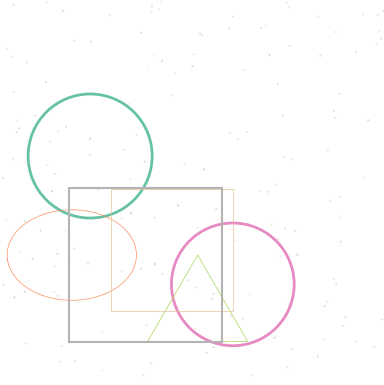[{"shape": "circle", "thickness": 2, "radius": 0.81, "center": [0.234, 0.595]}, {"shape": "oval", "thickness": 0.5, "radius": 0.84, "center": [0.186, 0.338]}, {"shape": "circle", "thickness": 2, "radius": 0.8, "center": [0.605, 0.261]}, {"shape": "triangle", "thickness": 0.5, "radius": 0.75, "center": [0.513, 0.188]}, {"shape": "square", "thickness": 0.5, "radius": 0.79, "center": [0.447, 0.35]}, {"shape": "square", "thickness": 1.5, "radius": 1.0, "center": [0.378, 0.312]}]